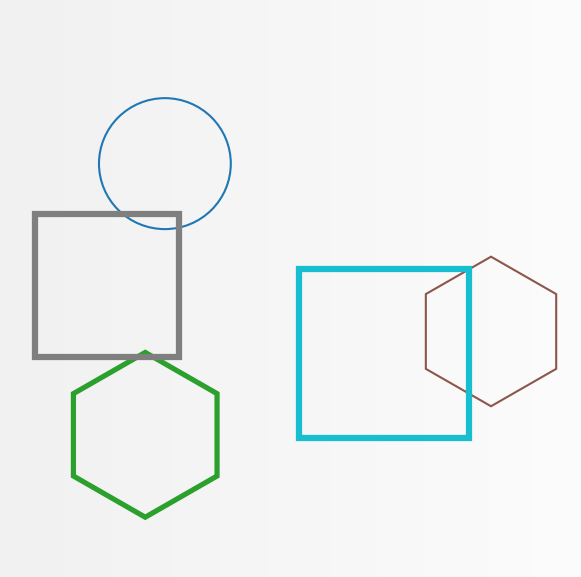[{"shape": "circle", "thickness": 1, "radius": 0.57, "center": [0.284, 0.716]}, {"shape": "hexagon", "thickness": 2.5, "radius": 0.71, "center": [0.25, 0.246]}, {"shape": "hexagon", "thickness": 1, "radius": 0.65, "center": [0.845, 0.425]}, {"shape": "square", "thickness": 3, "radius": 0.62, "center": [0.184, 0.505]}, {"shape": "square", "thickness": 3, "radius": 0.73, "center": [0.66, 0.387]}]